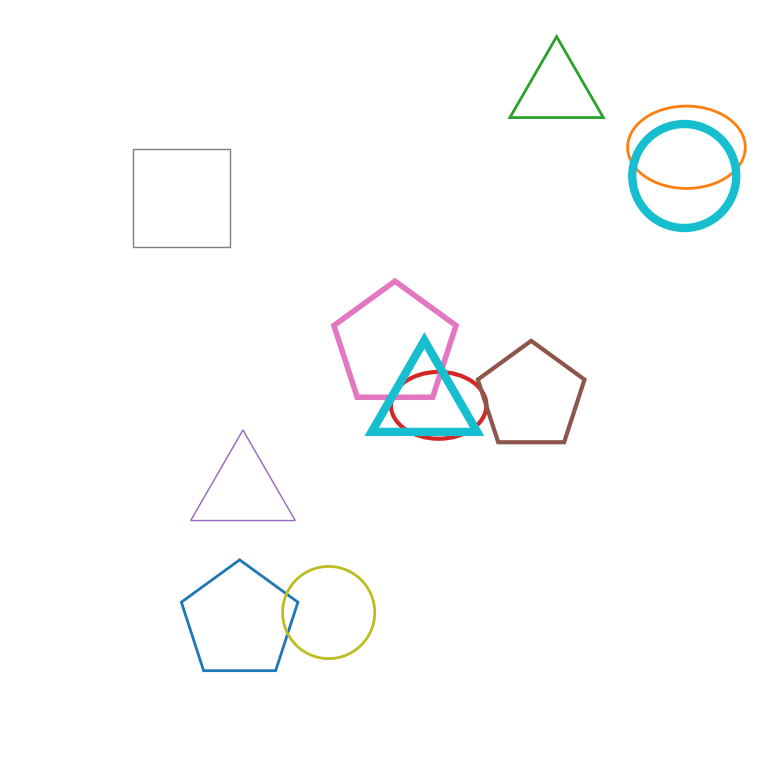[{"shape": "pentagon", "thickness": 1, "radius": 0.4, "center": [0.311, 0.193]}, {"shape": "oval", "thickness": 1, "radius": 0.38, "center": [0.891, 0.809]}, {"shape": "triangle", "thickness": 1, "radius": 0.35, "center": [0.723, 0.882]}, {"shape": "oval", "thickness": 1.5, "radius": 0.31, "center": [0.57, 0.474]}, {"shape": "triangle", "thickness": 0.5, "radius": 0.39, "center": [0.316, 0.363]}, {"shape": "pentagon", "thickness": 1.5, "radius": 0.36, "center": [0.69, 0.485]}, {"shape": "pentagon", "thickness": 2, "radius": 0.42, "center": [0.513, 0.552]}, {"shape": "square", "thickness": 0.5, "radius": 0.32, "center": [0.236, 0.742]}, {"shape": "circle", "thickness": 1, "radius": 0.3, "center": [0.427, 0.205]}, {"shape": "triangle", "thickness": 3, "radius": 0.4, "center": [0.551, 0.479]}, {"shape": "circle", "thickness": 3, "radius": 0.34, "center": [0.889, 0.771]}]